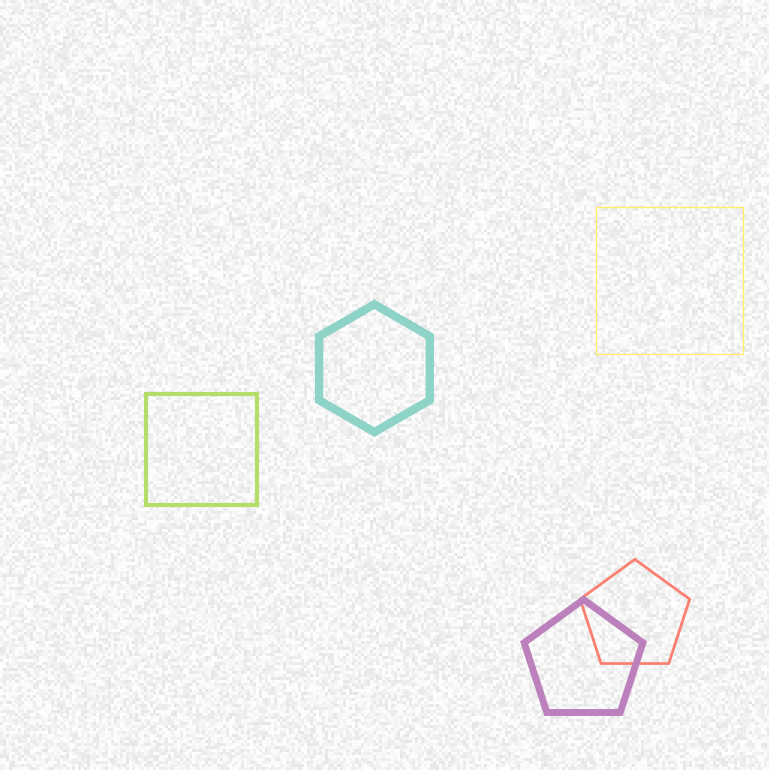[{"shape": "hexagon", "thickness": 3, "radius": 0.41, "center": [0.486, 0.522]}, {"shape": "pentagon", "thickness": 1, "radius": 0.37, "center": [0.825, 0.199]}, {"shape": "square", "thickness": 1.5, "radius": 0.36, "center": [0.261, 0.416]}, {"shape": "pentagon", "thickness": 2.5, "radius": 0.41, "center": [0.758, 0.14]}, {"shape": "square", "thickness": 0.5, "radius": 0.48, "center": [0.87, 0.636]}]